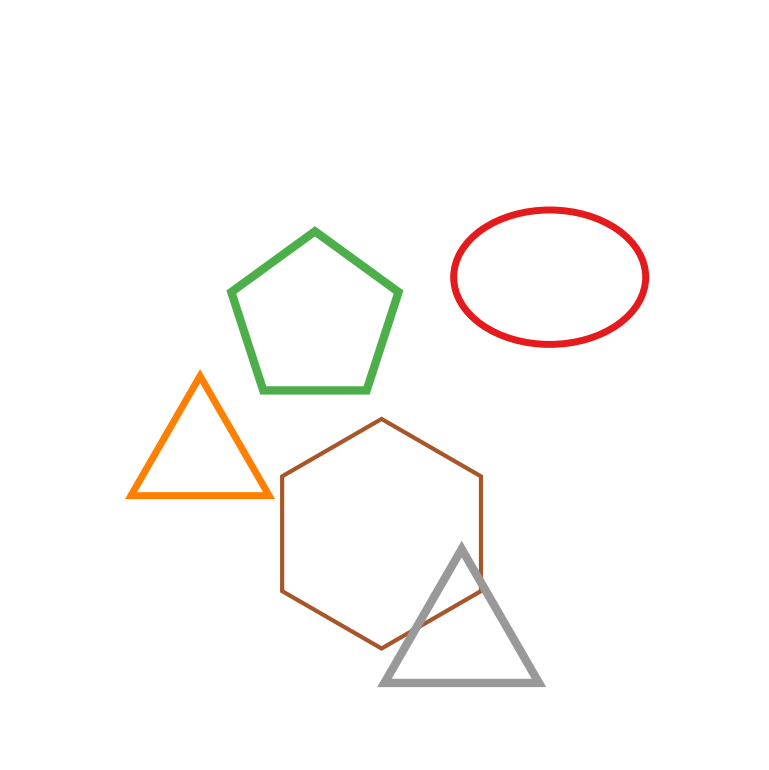[{"shape": "oval", "thickness": 2.5, "radius": 0.62, "center": [0.714, 0.64]}, {"shape": "pentagon", "thickness": 3, "radius": 0.57, "center": [0.409, 0.585]}, {"shape": "triangle", "thickness": 2.5, "radius": 0.52, "center": [0.26, 0.408]}, {"shape": "hexagon", "thickness": 1.5, "radius": 0.75, "center": [0.496, 0.307]}, {"shape": "triangle", "thickness": 3, "radius": 0.58, "center": [0.6, 0.171]}]